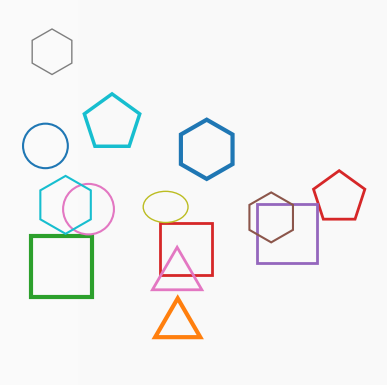[{"shape": "circle", "thickness": 1.5, "radius": 0.29, "center": [0.117, 0.621]}, {"shape": "hexagon", "thickness": 3, "radius": 0.38, "center": [0.533, 0.612]}, {"shape": "triangle", "thickness": 3, "radius": 0.34, "center": [0.459, 0.158]}, {"shape": "square", "thickness": 3, "radius": 0.39, "center": [0.158, 0.308]}, {"shape": "pentagon", "thickness": 2, "radius": 0.35, "center": [0.875, 0.487]}, {"shape": "square", "thickness": 2, "radius": 0.33, "center": [0.48, 0.353]}, {"shape": "square", "thickness": 2, "radius": 0.38, "center": [0.74, 0.394]}, {"shape": "hexagon", "thickness": 1.5, "radius": 0.32, "center": [0.7, 0.435]}, {"shape": "circle", "thickness": 1.5, "radius": 0.33, "center": [0.228, 0.457]}, {"shape": "triangle", "thickness": 2, "radius": 0.37, "center": [0.457, 0.284]}, {"shape": "hexagon", "thickness": 1, "radius": 0.3, "center": [0.134, 0.866]}, {"shape": "oval", "thickness": 1, "radius": 0.29, "center": [0.427, 0.463]}, {"shape": "hexagon", "thickness": 1.5, "radius": 0.38, "center": [0.169, 0.468]}, {"shape": "pentagon", "thickness": 2.5, "radius": 0.38, "center": [0.289, 0.681]}]